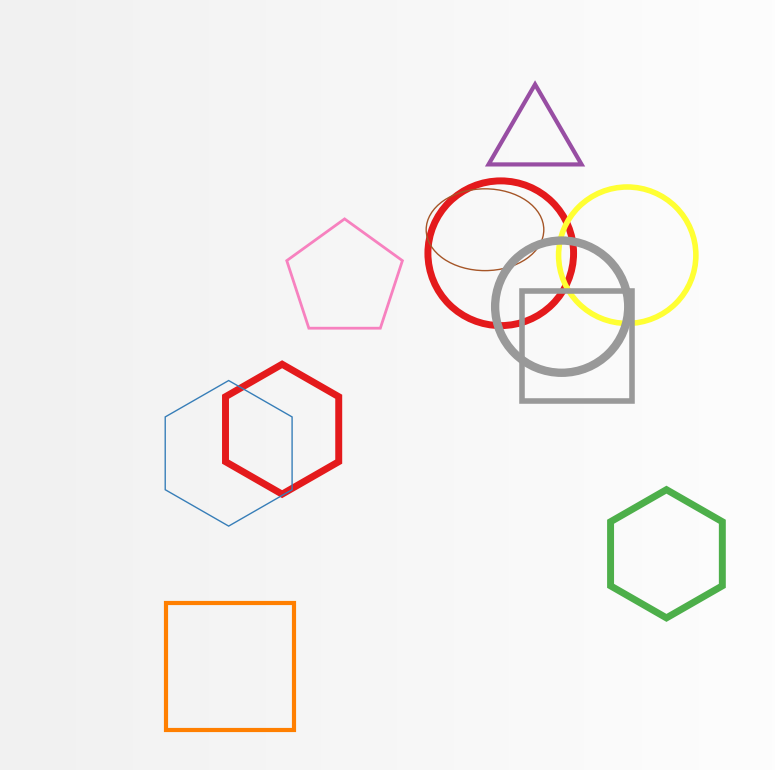[{"shape": "hexagon", "thickness": 2.5, "radius": 0.42, "center": [0.364, 0.443]}, {"shape": "circle", "thickness": 2.5, "radius": 0.47, "center": [0.646, 0.671]}, {"shape": "hexagon", "thickness": 0.5, "radius": 0.47, "center": [0.295, 0.411]}, {"shape": "hexagon", "thickness": 2.5, "radius": 0.42, "center": [0.86, 0.281]}, {"shape": "triangle", "thickness": 1.5, "radius": 0.35, "center": [0.69, 0.821]}, {"shape": "square", "thickness": 1.5, "radius": 0.41, "center": [0.297, 0.134]}, {"shape": "circle", "thickness": 2, "radius": 0.44, "center": [0.809, 0.669]}, {"shape": "oval", "thickness": 0.5, "radius": 0.38, "center": [0.626, 0.702]}, {"shape": "pentagon", "thickness": 1, "radius": 0.39, "center": [0.445, 0.637]}, {"shape": "circle", "thickness": 3, "radius": 0.43, "center": [0.725, 0.602]}, {"shape": "square", "thickness": 2, "radius": 0.36, "center": [0.744, 0.551]}]